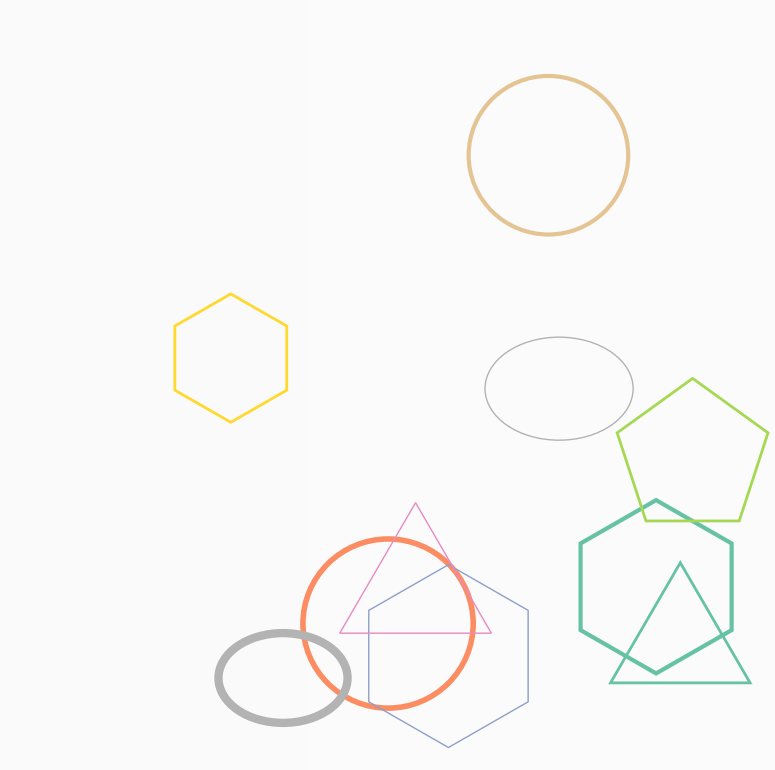[{"shape": "hexagon", "thickness": 1.5, "radius": 0.56, "center": [0.847, 0.238]}, {"shape": "triangle", "thickness": 1, "radius": 0.52, "center": [0.878, 0.165]}, {"shape": "circle", "thickness": 2, "radius": 0.55, "center": [0.501, 0.19]}, {"shape": "hexagon", "thickness": 0.5, "radius": 0.59, "center": [0.579, 0.148]}, {"shape": "triangle", "thickness": 0.5, "radius": 0.56, "center": [0.536, 0.234]}, {"shape": "pentagon", "thickness": 1, "radius": 0.51, "center": [0.894, 0.406]}, {"shape": "hexagon", "thickness": 1, "radius": 0.42, "center": [0.298, 0.535]}, {"shape": "circle", "thickness": 1.5, "radius": 0.51, "center": [0.708, 0.798]}, {"shape": "oval", "thickness": 0.5, "radius": 0.48, "center": [0.721, 0.495]}, {"shape": "oval", "thickness": 3, "radius": 0.42, "center": [0.365, 0.119]}]